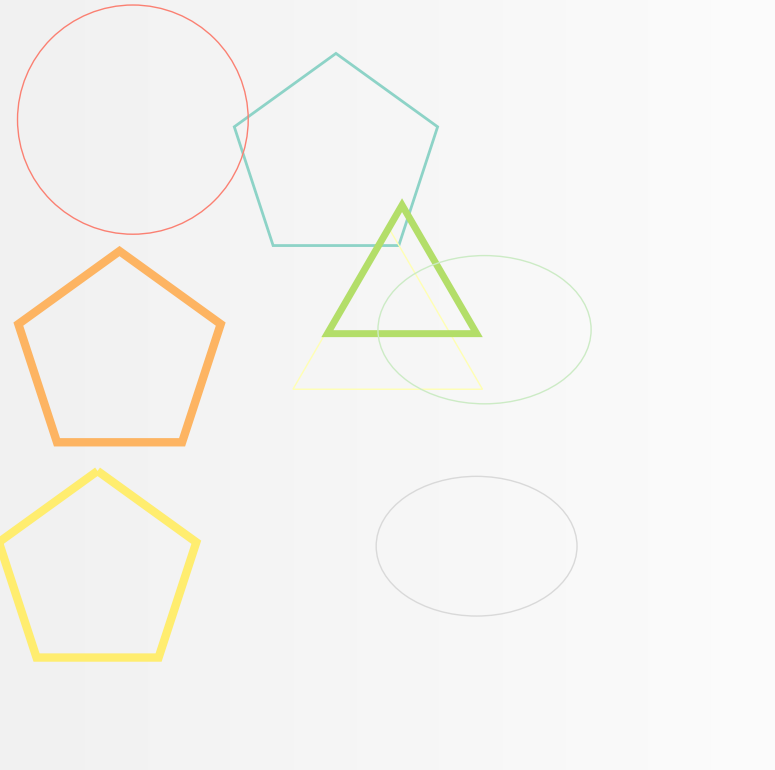[{"shape": "pentagon", "thickness": 1, "radius": 0.69, "center": [0.433, 0.793]}, {"shape": "triangle", "thickness": 0.5, "radius": 0.71, "center": [0.5, 0.565]}, {"shape": "circle", "thickness": 0.5, "radius": 0.74, "center": [0.171, 0.845]}, {"shape": "pentagon", "thickness": 3, "radius": 0.69, "center": [0.154, 0.537]}, {"shape": "triangle", "thickness": 2.5, "radius": 0.56, "center": [0.519, 0.622]}, {"shape": "oval", "thickness": 0.5, "radius": 0.65, "center": [0.615, 0.291]}, {"shape": "oval", "thickness": 0.5, "radius": 0.69, "center": [0.625, 0.572]}, {"shape": "pentagon", "thickness": 3, "radius": 0.67, "center": [0.126, 0.254]}]